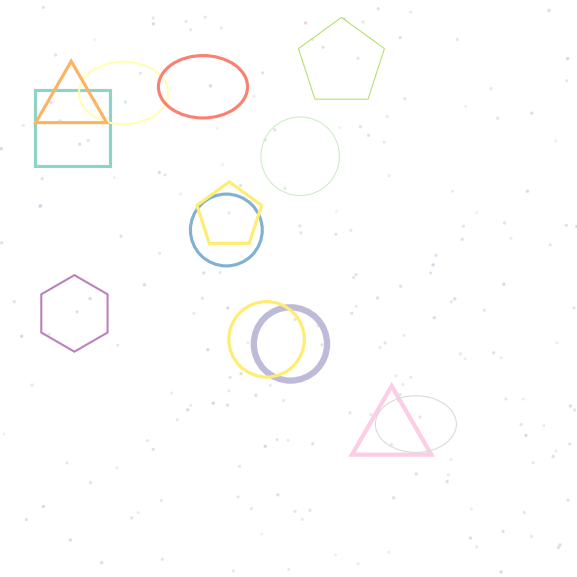[{"shape": "square", "thickness": 1.5, "radius": 0.33, "center": [0.125, 0.778]}, {"shape": "oval", "thickness": 1, "radius": 0.39, "center": [0.214, 0.838]}, {"shape": "circle", "thickness": 3, "radius": 0.32, "center": [0.503, 0.404]}, {"shape": "oval", "thickness": 1.5, "radius": 0.39, "center": [0.351, 0.849]}, {"shape": "circle", "thickness": 1.5, "radius": 0.31, "center": [0.392, 0.601]}, {"shape": "triangle", "thickness": 1.5, "radius": 0.35, "center": [0.123, 0.822]}, {"shape": "pentagon", "thickness": 0.5, "radius": 0.39, "center": [0.591, 0.891]}, {"shape": "triangle", "thickness": 2, "radius": 0.4, "center": [0.678, 0.251]}, {"shape": "oval", "thickness": 0.5, "radius": 0.35, "center": [0.72, 0.265]}, {"shape": "hexagon", "thickness": 1, "radius": 0.33, "center": [0.129, 0.456]}, {"shape": "circle", "thickness": 0.5, "radius": 0.34, "center": [0.52, 0.729]}, {"shape": "circle", "thickness": 1.5, "radius": 0.33, "center": [0.462, 0.412]}, {"shape": "pentagon", "thickness": 1.5, "radius": 0.29, "center": [0.397, 0.625]}]